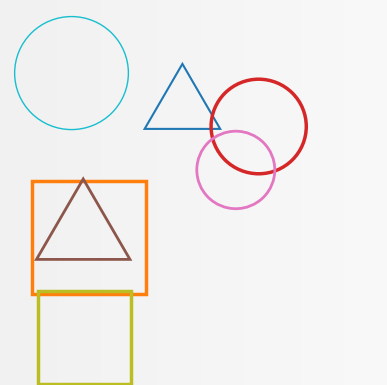[{"shape": "triangle", "thickness": 1.5, "radius": 0.56, "center": [0.471, 0.721]}, {"shape": "square", "thickness": 2.5, "radius": 0.73, "center": [0.229, 0.383]}, {"shape": "circle", "thickness": 2.5, "radius": 0.61, "center": [0.668, 0.671]}, {"shape": "triangle", "thickness": 2, "radius": 0.7, "center": [0.215, 0.396]}, {"shape": "circle", "thickness": 2, "radius": 0.5, "center": [0.609, 0.559]}, {"shape": "square", "thickness": 2.5, "radius": 0.6, "center": [0.218, 0.122]}, {"shape": "circle", "thickness": 1, "radius": 0.73, "center": [0.185, 0.81]}]